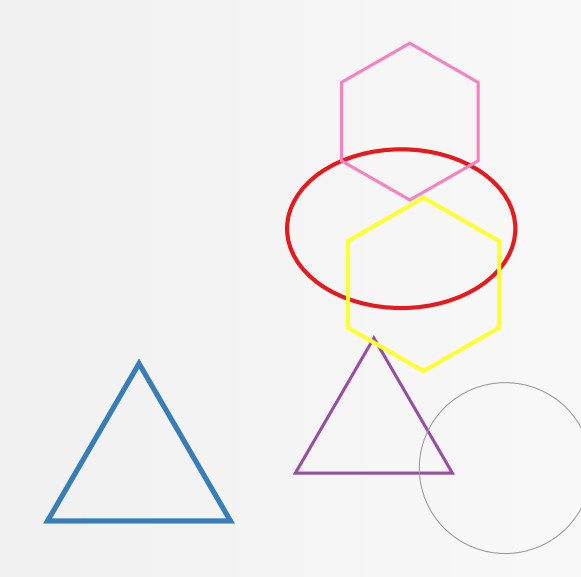[{"shape": "oval", "thickness": 2, "radius": 0.98, "center": [0.69, 0.603]}, {"shape": "triangle", "thickness": 2.5, "radius": 0.91, "center": [0.239, 0.188]}, {"shape": "triangle", "thickness": 1.5, "radius": 0.78, "center": [0.643, 0.258]}, {"shape": "hexagon", "thickness": 2, "radius": 0.75, "center": [0.729, 0.507]}, {"shape": "hexagon", "thickness": 1.5, "radius": 0.68, "center": [0.705, 0.789]}, {"shape": "circle", "thickness": 0.5, "radius": 0.74, "center": [0.869, 0.189]}]